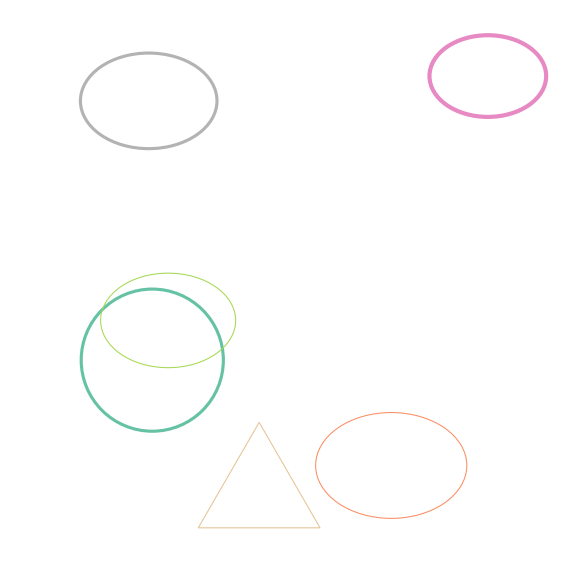[{"shape": "circle", "thickness": 1.5, "radius": 0.62, "center": [0.264, 0.376]}, {"shape": "oval", "thickness": 0.5, "radius": 0.65, "center": [0.677, 0.193]}, {"shape": "oval", "thickness": 2, "radius": 0.51, "center": [0.845, 0.867]}, {"shape": "oval", "thickness": 0.5, "radius": 0.58, "center": [0.291, 0.444]}, {"shape": "triangle", "thickness": 0.5, "radius": 0.61, "center": [0.449, 0.146]}, {"shape": "oval", "thickness": 1.5, "radius": 0.59, "center": [0.257, 0.825]}]